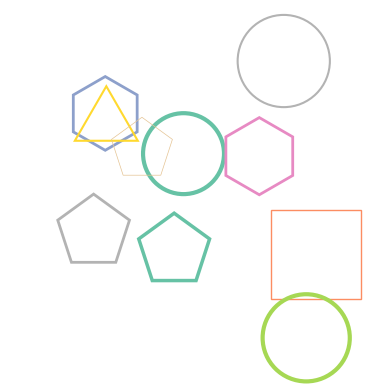[{"shape": "circle", "thickness": 3, "radius": 0.53, "center": [0.477, 0.601]}, {"shape": "pentagon", "thickness": 2.5, "radius": 0.48, "center": [0.452, 0.35]}, {"shape": "square", "thickness": 1, "radius": 0.58, "center": [0.82, 0.34]}, {"shape": "hexagon", "thickness": 2, "radius": 0.48, "center": [0.273, 0.705]}, {"shape": "hexagon", "thickness": 2, "radius": 0.5, "center": [0.674, 0.594]}, {"shape": "circle", "thickness": 3, "radius": 0.57, "center": [0.795, 0.123]}, {"shape": "triangle", "thickness": 1.5, "radius": 0.47, "center": [0.276, 0.682]}, {"shape": "pentagon", "thickness": 0.5, "radius": 0.42, "center": [0.369, 0.612]}, {"shape": "circle", "thickness": 1.5, "radius": 0.6, "center": [0.737, 0.841]}, {"shape": "pentagon", "thickness": 2, "radius": 0.49, "center": [0.243, 0.398]}]